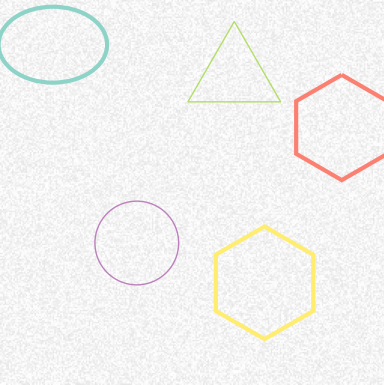[{"shape": "oval", "thickness": 3, "radius": 0.7, "center": [0.137, 0.884]}, {"shape": "hexagon", "thickness": 3, "radius": 0.68, "center": [0.888, 0.669]}, {"shape": "triangle", "thickness": 1, "radius": 0.7, "center": [0.609, 0.805]}, {"shape": "circle", "thickness": 1, "radius": 0.54, "center": [0.355, 0.369]}, {"shape": "hexagon", "thickness": 3, "radius": 0.73, "center": [0.687, 0.265]}]